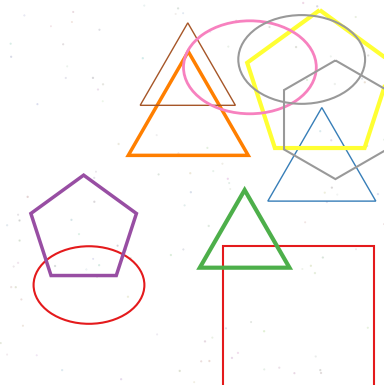[{"shape": "square", "thickness": 1.5, "radius": 0.98, "center": [0.775, 0.164]}, {"shape": "oval", "thickness": 1.5, "radius": 0.72, "center": [0.231, 0.26]}, {"shape": "triangle", "thickness": 1, "radius": 0.81, "center": [0.836, 0.559]}, {"shape": "triangle", "thickness": 3, "radius": 0.67, "center": [0.635, 0.372]}, {"shape": "pentagon", "thickness": 2.5, "radius": 0.72, "center": [0.217, 0.401]}, {"shape": "triangle", "thickness": 2.5, "radius": 0.9, "center": [0.489, 0.686]}, {"shape": "pentagon", "thickness": 3, "radius": 0.99, "center": [0.83, 0.776]}, {"shape": "triangle", "thickness": 1, "radius": 0.71, "center": [0.488, 0.798]}, {"shape": "oval", "thickness": 2, "radius": 0.86, "center": [0.649, 0.825]}, {"shape": "oval", "thickness": 1.5, "radius": 0.82, "center": [0.784, 0.846]}, {"shape": "hexagon", "thickness": 1.5, "radius": 0.77, "center": [0.871, 0.689]}]